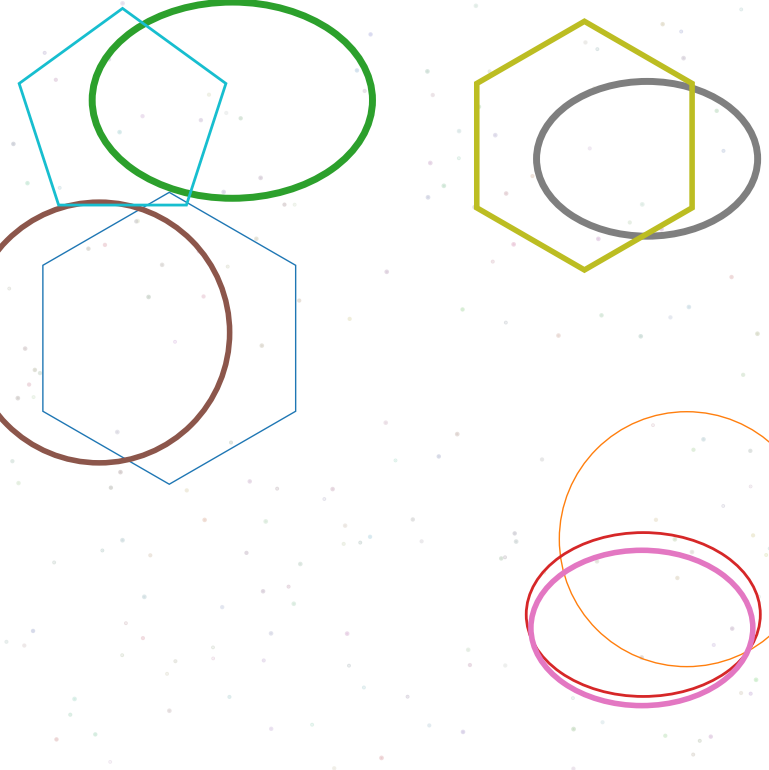[{"shape": "hexagon", "thickness": 0.5, "radius": 0.95, "center": [0.22, 0.561]}, {"shape": "circle", "thickness": 0.5, "radius": 0.83, "center": [0.892, 0.3]}, {"shape": "oval", "thickness": 2.5, "radius": 0.91, "center": [0.302, 0.87]}, {"shape": "oval", "thickness": 1, "radius": 0.76, "center": [0.835, 0.202]}, {"shape": "circle", "thickness": 2, "radius": 0.85, "center": [0.129, 0.568]}, {"shape": "oval", "thickness": 2, "radius": 0.72, "center": [0.834, 0.184]}, {"shape": "oval", "thickness": 2.5, "radius": 0.72, "center": [0.84, 0.794]}, {"shape": "hexagon", "thickness": 2, "radius": 0.81, "center": [0.759, 0.811]}, {"shape": "pentagon", "thickness": 1, "radius": 0.71, "center": [0.159, 0.848]}]